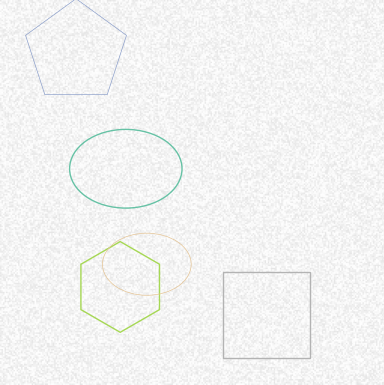[{"shape": "oval", "thickness": 1, "radius": 0.73, "center": [0.327, 0.562]}, {"shape": "pentagon", "thickness": 0.5, "radius": 0.69, "center": [0.197, 0.866]}, {"shape": "hexagon", "thickness": 1, "radius": 0.59, "center": [0.312, 0.255]}, {"shape": "oval", "thickness": 0.5, "radius": 0.58, "center": [0.381, 0.314]}, {"shape": "square", "thickness": 1, "radius": 0.56, "center": [0.692, 0.182]}]